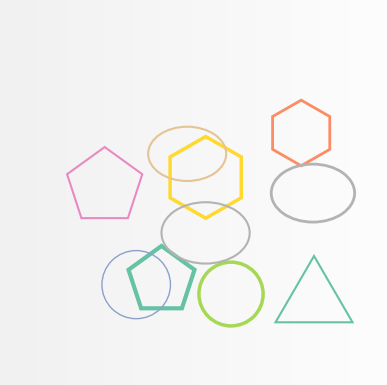[{"shape": "triangle", "thickness": 1.5, "radius": 0.57, "center": [0.81, 0.22]}, {"shape": "pentagon", "thickness": 3, "radius": 0.45, "center": [0.417, 0.272]}, {"shape": "hexagon", "thickness": 2, "radius": 0.43, "center": [0.777, 0.655]}, {"shape": "circle", "thickness": 1, "radius": 0.44, "center": [0.351, 0.261]}, {"shape": "pentagon", "thickness": 1.5, "radius": 0.51, "center": [0.27, 0.516]}, {"shape": "circle", "thickness": 2.5, "radius": 0.41, "center": [0.596, 0.236]}, {"shape": "hexagon", "thickness": 2.5, "radius": 0.53, "center": [0.531, 0.539]}, {"shape": "oval", "thickness": 1.5, "radius": 0.5, "center": [0.483, 0.6]}, {"shape": "oval", "thickness": 2, "radius": 0.54, "center": [0.808, 0.498]}, {"shape": "oval", "thickness": 1.5, "radius": 0.57, "center": [0.531, 0.395]}]